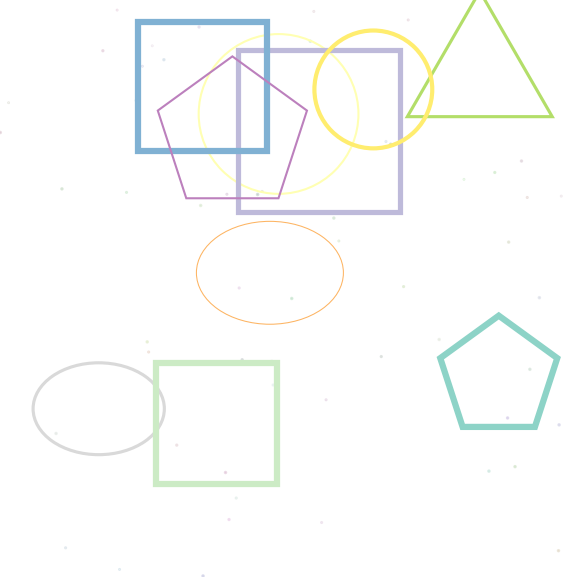[{"shape": "pentagon", "thickness": 3, "radius": 0.53, "center": [0.864, 0.346]}, {"shape": "circle", "thickness": 1, "radius": 0.69, "center": [0.482, 0.802]}, {"shape": "square", "thickness": 2.5, "radius": 0.7, "center": [0.552, 0.772]}, {"shape": "square", "thickness": 3, "radius": 0.56, "center": [0.351, 0.849]}, {"shape": "oval", "thickness": 0.5, "radius": 0.64, "center": [0.467, 0.527]}, {"shape": "triangle", "thickness": 1.5, "radius": 0.72, "center": [0.831, 0.87]}, {"shape": "oval", "thickness": 1.5, "radius": 0.57, "center": [0.171, 0.291]}, {"shape": "pentagon", "thickness": 1, "radius": 0.68, "center": [0.402, 0.766]}, {"shape": "square", "thickness": 3, "radius": 0.52, "center": [0.374, 0.266]}, {"shape": "circle", "thickness": 2, "radius": 0.51, "center": [0.646, 0.844]}]